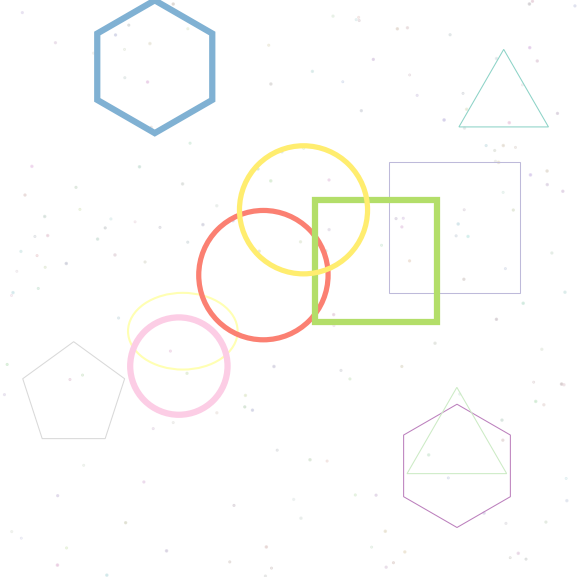[{"shape": "triangle", "thickness": 0.5, "radius": 0.45, "center": [0.872, 0.824]}, {"shape": "oval", "thickness": 1, "radius": 0.47, "center": [0.317, 0.426]}, {"shape": "square", "thickness": 0.5, "radius": 0.57, "center": [0.787, 0.605]}, {"shape": "circle", "thickness": 2.5, "radius": 0.56, "center": [0.456, 0.523]}, {"shape": "hexagon", "thickness": 3, "radius": 0.57, "center": [0.268, 0.884]}, {"shape": "square", "thickness": 3, "radius": 0.53, "center": [0.652, 0.547]}, {"shape": "circle", "thickness": 3, "radius": 0.42, "center": [0.31, 0.365]}, {"shape": "pentagon", "thickness": 0.5, "radius": 0.46, "center": [0.128, 0.315]}, {"shape": "hexagon", "thickness": 0.5, "radius": 0.53, "center": [0.791, 0.192]}, {"shape": "triangle", "thickness": 0.5, "radius": 0.5, "center": [0.791, 0.229]}, {"shape": "circle", "thickness": 2.5, "radius": 0.55, "center": [0.526, 0.636]}]